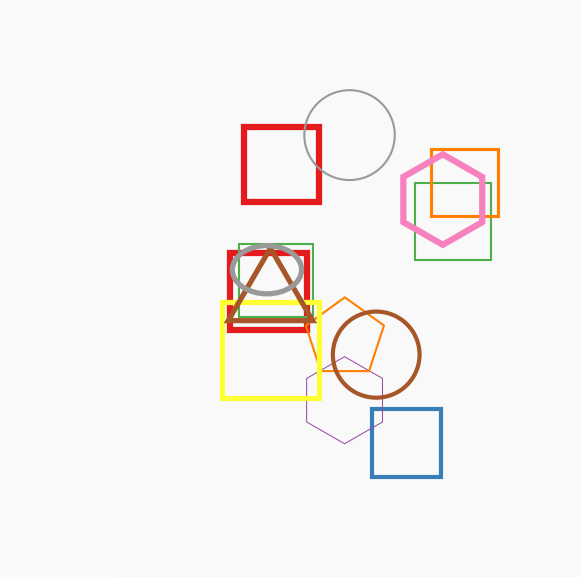[{"shape": "square", "thickness": 3, "radius": 0.32, "center": [0.485, 0.715]}, {"shape": "square", "thickness": 3, "radius": 0.33, "center": [0.462, 0.494]}, {"shape": "square", "thickness": 2, "radius": 0.3, "center": [0.699, 0.232]}, {"shape": "square", "thickness": 1, "radius": 0.33, "center": [0.779, 0.616]}, {"shape": "square", "thickness": 1, "radius": 0.32, "center": [0.475, 0.514]}, {"shape": "hexagon", "thickness": 0.5, "radius": 0.38, "center": [0.593, 0.306]}, {"shape": "square", "thickness": 1.5, "radius": 0.29, "center": [0.798, 0.683]}, {"shape": "pentagon", "thickness": 1, "radius": 0.35, "center": [0.593, 0.414]}, {"shape": "square", "thickness": 2.5, "radius": 0.42, "center": [0.465, 0.393]}, {"shape": "circle", "thickness": 2, "radius": 0.37, "center": [0.647, 0.385]}, {"shape": "triangle", "thickness": 2.5, "radius": 0.42, "center": [0.465, 0.486]}, {"shape": "hexagon", "thickness": 3, "radius": 0.39, "center": [0.762, 0.654]}, {"shape": "oval", "thickness": 2.5, "radius": 0.3, "center": [0.459, 0.532]}, {"shape": "circle", "thickness": 1, "radius": 0.39, "center": [0.601, 0.765]}]